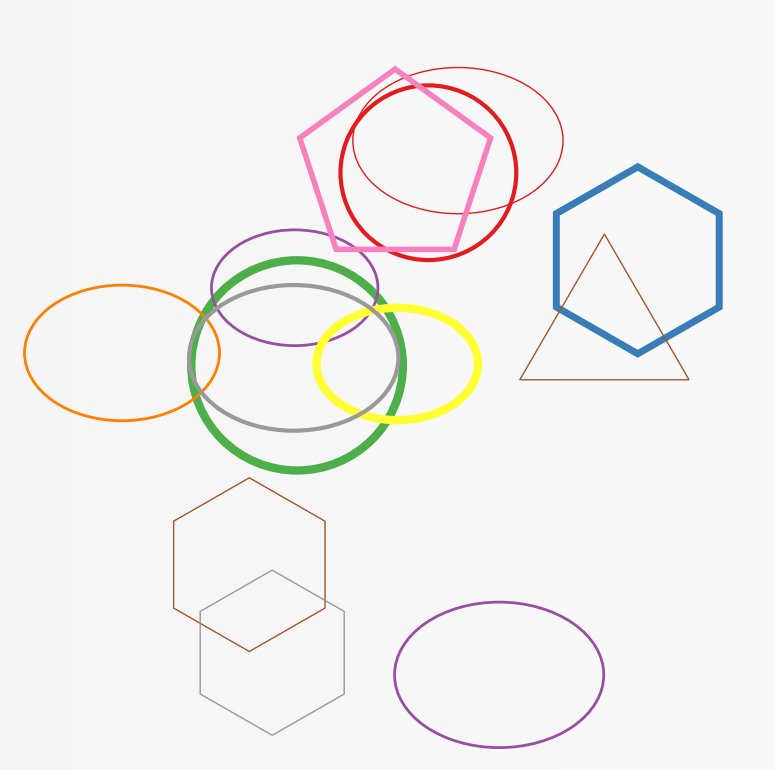[{"shape": "circle", "thickness": 1.5, "radius": 0.57, "center": [0.553, 0.776]}, {"shape": "oval", "thickness": 0.5, "radius": 0.68, "center": [0.591, 0.817]}, {"shape": "hexagon", "thickness": 2.5, "radius": 0.61, "center": [0.823, 0.662]}, {"shape": "circle", "thickness": 3, "radius": 0.68, "center": [0.383, 0.525]}, {"shape": "oval", "thickness": 1, "radius": 0.67, "center": [0.644, 0.124]}, {"shape": "oval", "thickness": 1, "radius": 0.54, "center": [0.38, 0.626]}, {"shape": "oval", "thickness": 1, "radius": 0.63, "center": [0.157, 0.542]}, {"shape": "oval", "thickness": 3, "radius": 0.52, "center": [0.513, 0.527]}, {"shape": "hexagon", "thickness": 0.5, "radius": 0.56, "center": [0.322, 0.267]}, {"shape": "triangle", "thickness": 0.5, "radius": 0.63, "center": [0.78, 0.57]}, {"shape": "pentagon", "thickness": 2, "radius": 0.65, "center": [0.51, 0.781]}, {"shape": "hexagon", "thickness": 0.5, "radius": 0.54, "center": [0.351, 0.152]}, {"shape": "oval", "thickness": 1.5, "radius": 0.68, "center": [0.379, 0.535]}]